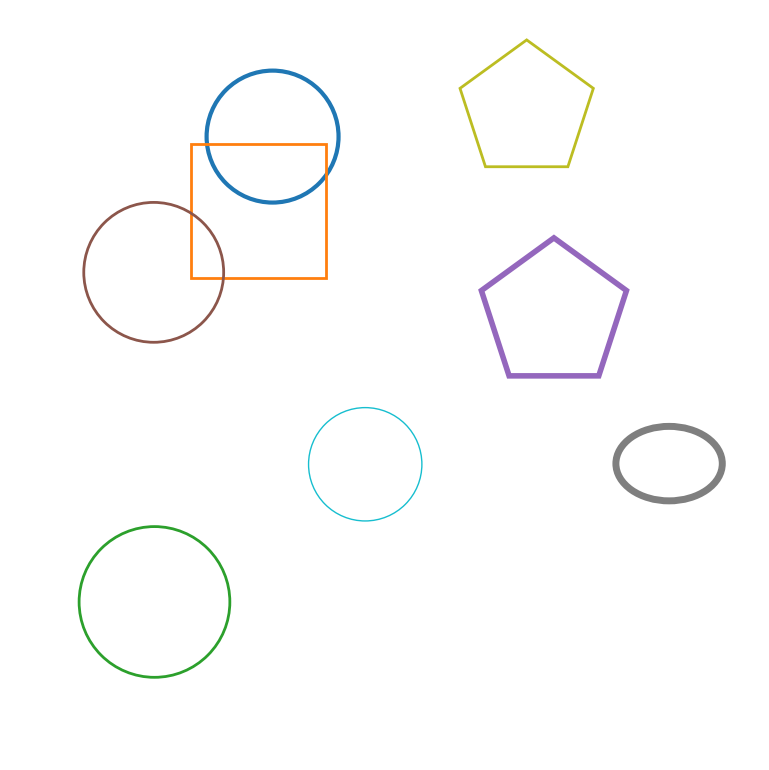[{"shape": "circle", "thickness": 1.5, "radius": 0.43, "center": [0.354, 0.823]}, {"shape": "square", "thickness": 1, "radius": 0.44, "center": [0.336, 0.726]}, {"shape": "circle", "thickness": 1, "radius": 0.49, "center": [0.201, 0.218]}, {"shape": "pentagon", "thickness": 2, "radius": 0.5, "center": [0.719, 0.592]}, {"shape": "circle", "thickness": 1, "radius": 0.45, "center": [0.2, 0.646]}, {"shape": "oval", "thickness": 2.5, "radius": 0.35, "center": [0.869, 0.398]}, {"shape": "pentagon", "thickness": 1, "radius": 0.46, "center": [0.684, 0.857]}, {"shape": "circle", "thickness": 0.5, "radius": 0.37, "center": [0.474, 0.397]}]